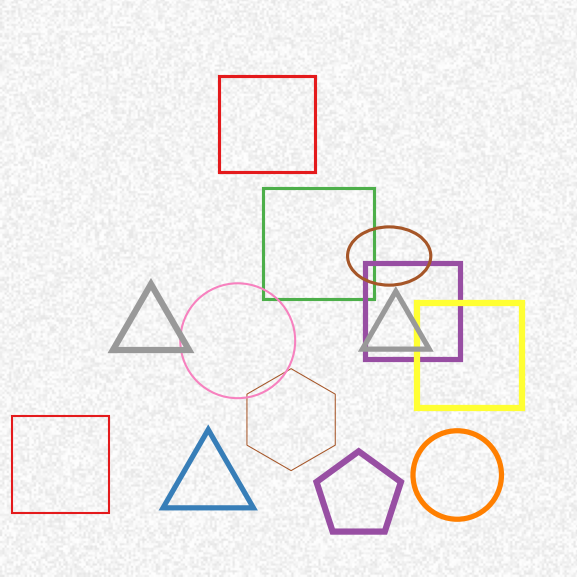[{"shape": "square", "thickness": 1.5, "radius": 0.42, "center": [0.462, 0.784]}, {"shape": "square", "thickness": 1, "radius": 0.42, "center": [0.105, 0.194]}, {"shape": "triangle", "thickness": 2.5, "radius": 0.45, "center": [0.361, 0.165]}, {"shape": "square", "thickness": 1.5, "radius": 0.48, "center": [0.552, 0.577]}, {"shape": "pentagon", "thickness": 3, "radius": 0.38, "center": [0.621, 0.141]}, {"shape": "square", "thickness": 2.5, "radius": 0.41, "center": [0.715, 0.46]}, {"shape": "circle", "thickness": 2.5, "radius": 0.38, "center": [0.792, 0.177]}, {"shape": "square", "thickness": 3, "radius": 0.45, "center": [0.813, 0.384]}, {"shape": "oval", "thickness": 1.5, "radius": 0.36, "center": [0.674, 0.556]}, {"shape": "hexagon", "thickness": 0.5, "radius": 0.44, "center": [0.504, 0.272]}, {"shape": "circle", "thickness": 1, "radius": 0.5, "center": [0.412, 0.409]}, {"shape": "triangle", "thickness": 2.5, "radius": 0.33, "center": [0.685, 0.428]}, {"shape": "triangle", "thickness": 3, "radius": 0.38, "center": [0.261, 0.431]}]